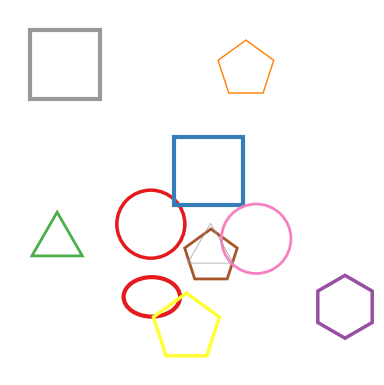[{"shape": "oval", "thickness": 3, "radius": 0.37, "center": [0.394, 0.229]}, {"shape": "circle", "thickness": 2.5, "radius": 0.44, "center": [0.392, 0.418]}, {"shape": "square", "thickness": 3, "radius": 0.45, "center": [0.541, 0.555]}, {"shape": "triangle", "thickness": 2, "radius": 0.38, "center": [0.148, 0.373]}, {"shape": "hexagon", "thickness": 2.5, "radius": 0.41, "center": [0.896, 0.203]}, {"shape": "pentagon", "thickness": 1, "radius": 0.38, "center": [0.639, 0.82]}, {"shape": "pentagon", "thickness": 2.5, "radius": 0.45, "center": [0.484, 0.149]}, {"shape": "pentagon", "thickness": 2, "radius": 0.36, "center": [0.548, 0.334]}, {"shape": "circle", "thickness": 2, "radius": 0.45, "center": [0.665, 0.38]}, {"shape": "triangle", "thickness": 0.5, "radius": 0.34, "center": [0.547, 0.351]}, {"shape": "square", "thickness": 3, "radius": 0.45, "center": [0.169, 0.833]}]